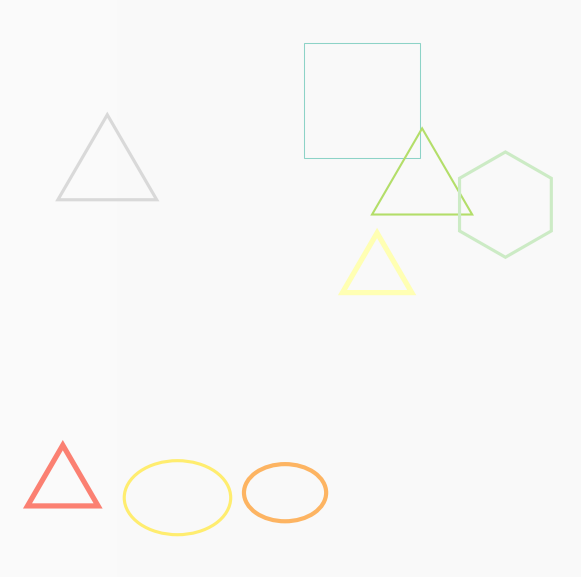[{"shape": "square", "thickness": 0.5, "radius": 0.5, "center": [0.623, 0.825]}, {"shape": "triangle", "thickness": 2.5, "radius": 0.34, "center": [0.649, 0.527]}, {"shape": "triangle", "thickness": 2.5, "radius": 0.35, "center": [0.108, 0.158]}, {"shape": "oval", "thickness": 2, "radius": 0.35, "center": [0.49, 0.146]}, {"shape": "triangle", "thickness": 1, "radius": 0.5, "center": [0.726, 0.677]}, {"shape": "triangle", "thickness": 1.5, "radius": 0.49, "center": [0.185, 0.702]}, {"shape": "hexagon", "thickness": 1.5, "radius": 0.46, "center": [0.87, 0.645]}, {"shape": "oval", "thickness": 1.5, "radius": 0.46, "center": [0.305, 0.137]}]